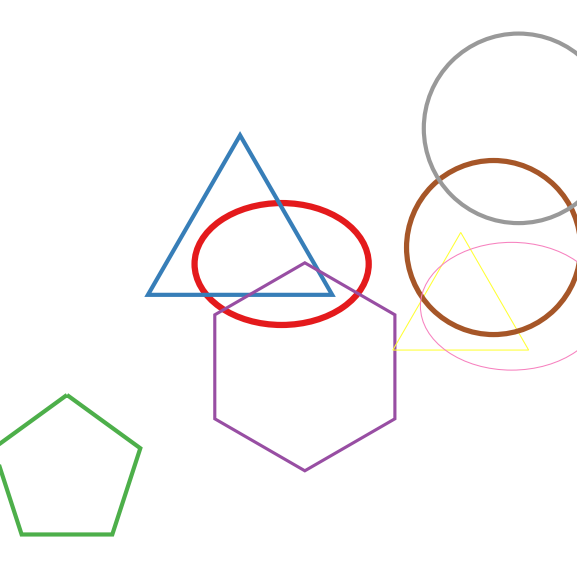[{"shape": "oval", "thickness": 3, "radius": 0.75, "center": [0.488, 0.542]}, {"shape": "triangle", "thickness": 2, "radius": 0.92, "center": [0.416, 0.581]}, {"shape": "pentagon", "thickness": 2, "radius": 0.67, "center": [0.116, 0.182]}, {"shape": "hexagon", "thickness": 1.5, "radius": 0.9, "center": [0.528, 0.364]}, {"shape": "triangle", "thickness": 0.5, "radius": 0.68, "center": [0.798, 0.461]}, {"shape": "circle", "thickness": 2.5, "radius": 0.75, "center": [0.855, 0.57]}, {"shape": "oval", "thickness": 0.5, "radius": 0.79, "center": [0.886, 0.469]}, {"shape": "circle", "thickness": 2, "radius": 0.82, "center": [0.898, 0.777]}]